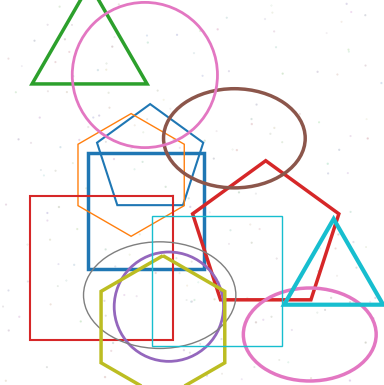[{"shape": "square", "thickness": 2.5, "radius": 0.75, "center": [0.378, 0.451]}, {"shape": "pentagon", "thickness": 1.5, "radius": 0.73, "center": [0.39, 0.585]}, {"shape": "hexagon", "thickness": 1, "radius": 0.8, "center": [0.341, 0.546]}, {"shape": "triangle", "thickness": 2.5, "radius": 0.86, "center": [0.233, 0.868]}, {"shape": "pentagon", "thickness": 2.5, "radius": 1.0, "center": [0.69, 0.383]}, {"shape": "square", "thickness": 1.5, "radius": 0.93, "center": [0.263, 0.304]}, {"shape": "circle", "thickness": 2, "radius": 0.71, "center": [0.439, 0.203]}, {"shape": "oval", "thickness": 2.5, "radius": 0.92, "center": [0.609, 0.641]}, {"shape": "circle", "thickness": 2, "radius": 0.94, "center": [0.376, 0.805]}, {"shape": "oval", "thickness": 2.5, "radius": 0.86, "center": [0.805, 0.131]}, {"shape": "oval", "thickness": 1, "radius": 0.99, "center": [0.415, 0.233]}, {"shape": "hexagon", "thickness": 2.5, "radius": 0.93, "center": [0.423, 0.15]}, {"shape": "triangle", "thickness": 3, "radius": 0.74, "center": [0.867, 0.283]}, {"shape": "square", "thickness": 1, "radius": 0.84, "center": [0.565, 0.27]}]